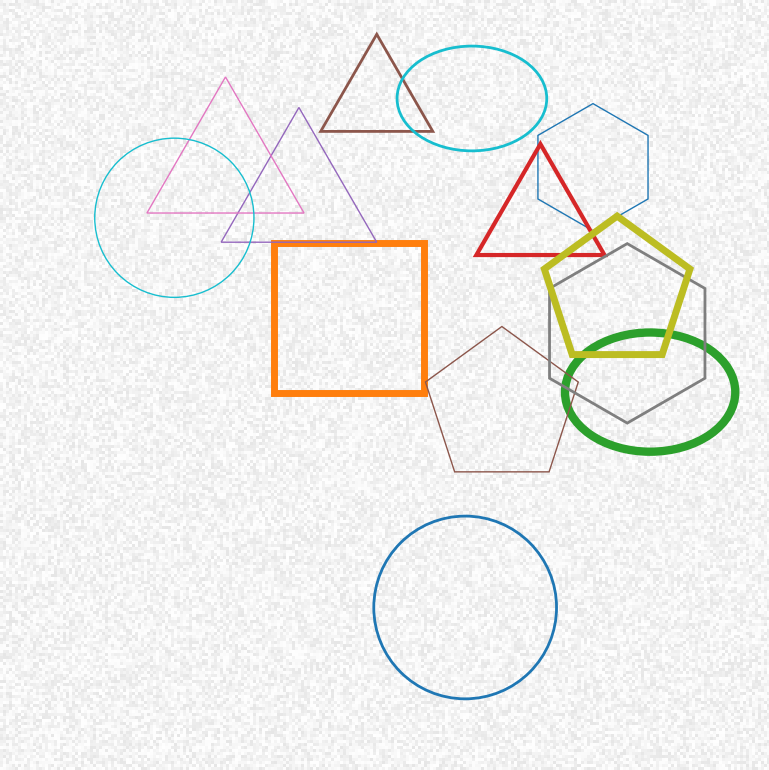[{"shape": "hexagon", "thickness": 0.5, "radius": 0.41, "center": [0.77, 0.783]}, {"shape": "circle", "thickness": 1, "radius": 0.59, "center": [0.604, 0.211]}, {"shape": "square", "thickness": 2.5, "radius": 0.49, "center": [0.453, 0.587]}, {"shape": "oval", "thickness": 3, "radius": 0.55, "center": [0.844, 0.491]}, {"shape": "triangle", "thickness": 1.5, "radius": 0.48, "center": [0.702, 0.717]}, {"shape": "triangle", "thickness": 0.5, "radius": 0.58, "center": [0.388, 0.744]}, {"shape": "pentagon", "thickness": 0.5, "radius": 0.52, "center": [0.652, 0.472]}, {"shape": "triangle", "thickness": 1, "radius": 0.42, "center": [0.489, 0.871]}, {"shape": "triangle", "thickness": 0.5, "radius": 0.59, "center": [0.293, 0.782]}, {"shape": "hexagon", "thickness": 1, "radius": 0.58, "center": [0.815, 0.567]}, {"shape": "pentagon", "thickness": 2.5, "radius": 0.5, "center": [0.802, 0.62]}, {"shape": "oval", "thickness": 1, "radius": 0.49, "center": [0.613, 0.872]}, {"shape": "circle", "thickness": 0.5, "radius": 0.52, "center": [0.226, 0.717]}]